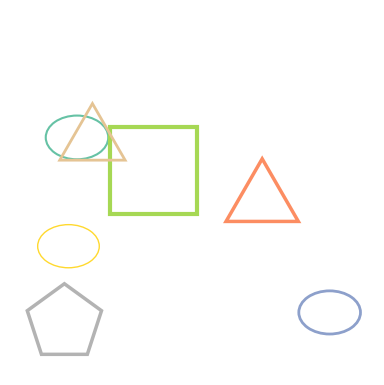[{"shape": "oval", "thickness": 1.5, "radius": 0.41, "center": [0.2, 0.643]}, {"shape": "triangle", "thickness": 2.5, "radius": 0.54, "center": [0.681, 0.479]}, {"shape": "oval", "thickness": 2, "radius": 0.4, "center": [0.856, 0.188]}, {"shape": "square", "thickness": 3, "radius": 0.56, "center": [0.399, 0.557]}, {"shape": "oval", "thickness": 1, "radius": 0.4, "center": [0.178, 0.361]}, {"shape": "triangle", "thickness": 2, "radius": 0.49, "center": [0.24, 0.633]}, {"shape": "pentagon", "thickness": 2.5, "radius": 0.51, "center": [0.167, 0.162]}]